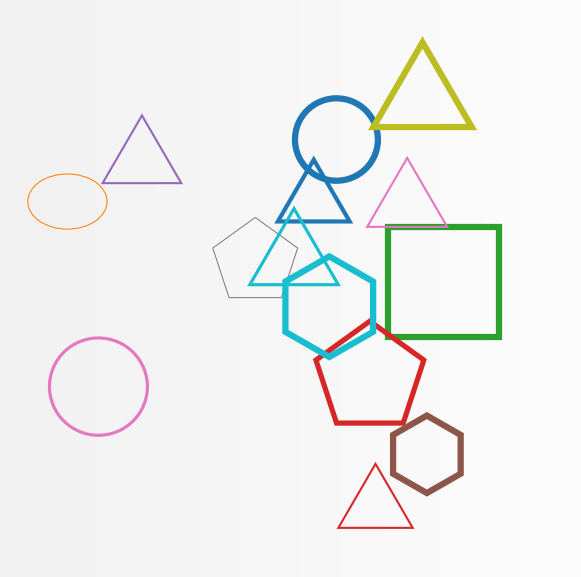[{"shape": "triangle", "thickness": 2, "radius": 0.36, "center": [0.54, 0.651]}, {"shape": "circle", "thickness": 3, "radius": 0.36, "center": [0.579, 0.758]}, {"shape": "oval", "thickness": 0.5, "radius": 0.34, "center": [0.116, 0.65]}, {"shape": "square", "thickness": 3, "radius": 0.48, "center": [0.763, 0.511]}, {"shape": "pentagon", "thickness": 2.5, "radius": 0.49, "center": [0.636, 0.345]}, {"shape": "triangle", "thickness": 1, "radius": 0.37, "center": [0.646, 0.122]}, {"shape": "triangle", "thickness": 1, "radius": 0.39, "center": [0.244, 0.721]}, {"shape": "hexagon", "thickness": 3, "radius": 0.34, "center": [0.734, 0.212]}, {"shape": "triangle", "thickness": 1, "radius": 0.4, "center": [0.701, 0.646]}, {"shape": "circle", "thickness": 1.5, "radius": 0.42, "center": [0.169, 0.33]}, {"shape": "pentagon", "thickness": 0.5, "radius": 0.38, "center": [0.439, 0.546]}, {"shape": "triangle", "thickness": 3, "radius": 0.49, "center": [0.727, 0.828]}, {"shape": "hexagon", "thickness": 3, "radius": 0.44, "center": [0.566, 0.468]}, {"shape": "triangle", "thickness": 1.5, "radius": 0.44, "center": [0.506, 0.55]}]